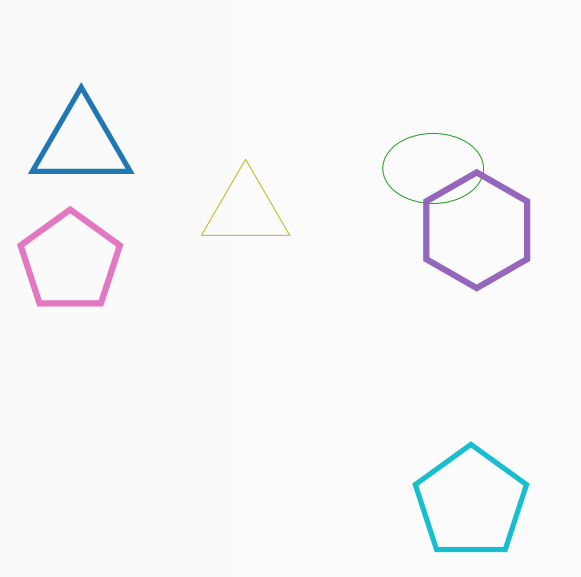[{"shape": "triangle", "thickness": 2.5, "radius": 0.49, "center": [0.14, 0.751]}, {"shape": "oval", "thickness": 0.5, "radius": 0.43, "center": [0.745, 0.707]}, {"shape": "hexagon", "thickness": 3, "radius": 0.5, "center": [0.82, 0.6]}, {"shape": "pentagon", "thickness": 3, "radius": 0.45, "center": [0.121, 0.546]}, {"shape": "triangle", "thickness": 0.5, "radius": 0.44, "center": [0.423, 0.635]}, {"shape": "pentagon", "thickness": 2.5, "radius": 0.5, "center": [0.81, 0.129]}]